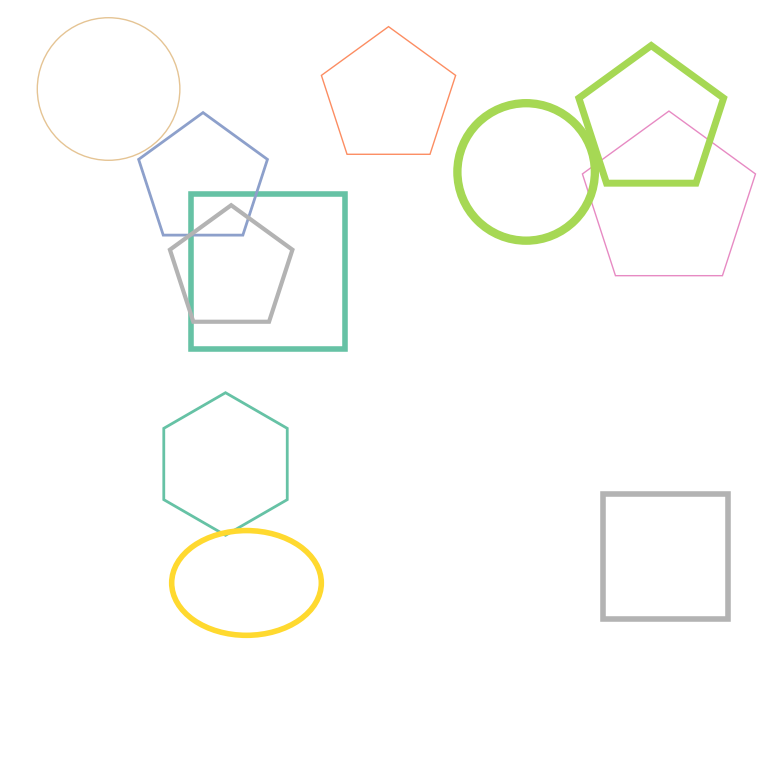[{"shape": "square", "thickness": 2, "radius": 0.5, "center": [0.348, 0.647]}, {"shape": "hexagon", "thickness": 1, "radius": 0.46, "center": [0.293, 0.397]}, {"shape": "pentagon", "thickness": 0.5, "radius": 0.46, "center": [0.505, 0.874]}, {"shape": "pentagon", "thickness": 1, "radius": 0.44, "center": [0.264, 0.766]}, {"shape": "pentagon", "thickness": 0.5, "radius": 0.59, "center": [0.869, 0.738]}, {"shape": "pentagon", "thickness": 2.5, "radius": 0.49, "center": [0.846, 0.842]}, {"shape": "circle", "thickness": 3, "radius": 0.45, "center": [0.683, 0.777]}, {"shape": "oval", "thickness": 2, "radius": 0.49, "center": [0.32, 0.243]}, {"shape": "circle", "thickness": 0.5, "radius": 0.46, "center": [0.141, 0.884]}, {"shape": "pentagon", "thickness": 1.5, "radius": 0.42, "center": [0.3, 0.65]}, {"shape": "square", "thickness": 2, "radius": 0.41, "center": [0.864, 0.277]}]